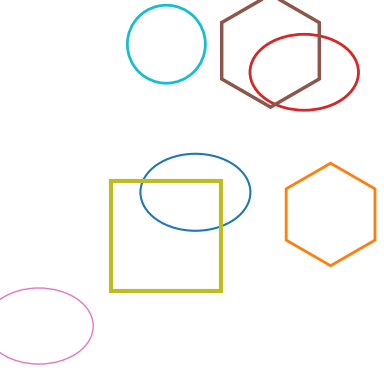[{"shape": "oval", "thickness": 1.5, "radius": 0.71, "center": [0.508, 0.501]}, {"shape": "hexagon", "thickness": 2, "radius": 0.67, "center": [0.859, 0.443]}, {"shape": "oval", "thickness": 2, "radius": 0.7, "center": [0.79, 0.812]}, {"shape": "hexagon", "thickness": 2.5, "radius": 0.73, "center": [0.703, 0.868]}, {"shape": "oval", "thickness": 1, "radius": 0.71, "center": [0.101, 0.153]}, {"shape": "square", "thickness": 3, "radius": 0.72, "center": [0.431, 0.387]}, {"shape": "circle", "thickness": 2, "radius": 0.51, "center": [0.432, 0.885]}]